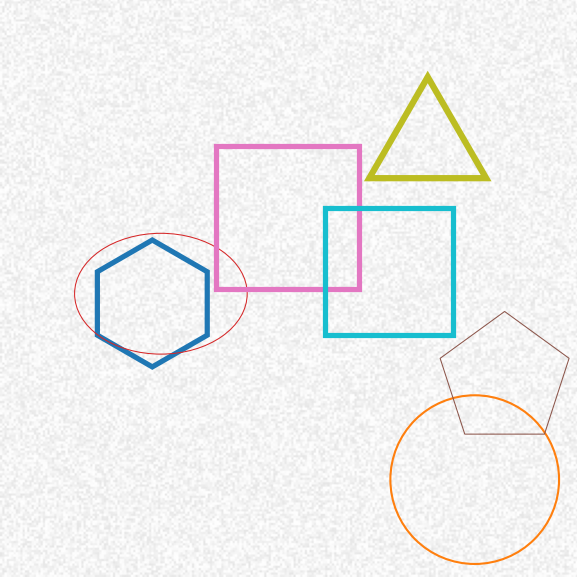[{"shape": "hexagon", "thickness": 2.5, "radius": 0.55, "center": [0.264, 0.474]}, {"shape": "circle", "thickness": 1, "radius": 0.73, "center": [0.822, 0.169]}, {"shape": "oval", "thickness": 0.5, "radius": 0.75, "center": [0.279, 0.491]}, {"shape": "pentagon", "thickness": 0.5, "radius": 0.59, "center": [0.874, 0.342]}, {"shape": "square", "thickness": 2.5, "radius": 0.62, "center": [0.499, 0.622]}, {"shape": "triangle", "thickness": 3, "radius": 0.58, "center": [0.741, 0.749]}, {"shape": "square", "thickness": 2.5, "radius": 0.55, "center": [0.674, 0.529]}]